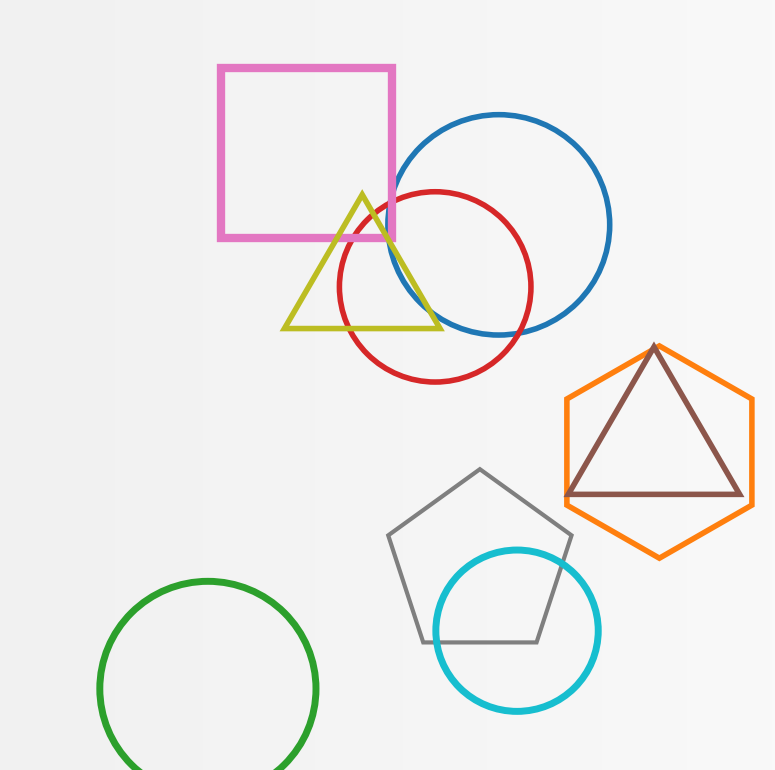[{"shape": "circle", "thickness": 2, "radius": 0.72, "center": [0.644, 0.708]}, {"shape": "hexagon", "thickness": 2, "radius": 0.69, "center": [0.851, 0.413]}, {"shape": "circle", "thickness": 2.5, "radius": 0.7, "center": [0.268, 0.106]}, {"shape": "circle", "thickness": 2, "radius": 0.62, "center": [0.562, 0.627]}, {"shape": "triangle", "thickness": 2, "radius": 0.64, "center": [0.844, 0.422]}, {"shape": "square", "thickness": 3, "radius": 0.55, "center": [0.395, 0.801]}, {"shape": "pentagon", "thickness": 1.5, "radius": 0.62, "center": [0.619, 0.266]}, {"shape": "triangle", "thickness": 2, "radius": 0.58, "center": [0.467, 0.631]}, {"shape": "circle", "thickness": 2.5, "radius": 0.52, "center": [0.667, 0.181]}]